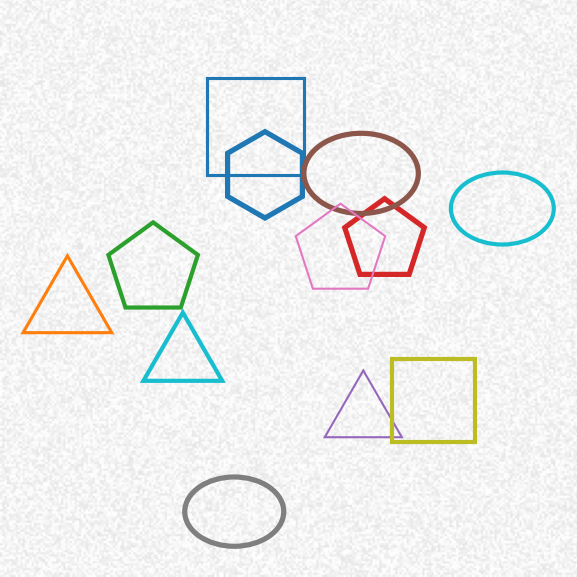[{"shape": "hexagon", "thickness": 2.5, "radius": 0.37, "center": [0.459, 0.696]}, {"shape": "square", "thickness": 1.5, "radius": 0.42, "center": [0.442, 0.78]}, {"shape": "triangle", "thickness": 1.5, "radius": 0.44, "center": [0.117, 0.467]}, {"shape": "pentagon", "thickness": 2, "radius": 0.41, "center": [0.265, 0.533]}, {"shape": "pentagon", "thickness": 2.5, "radius": 0.36, "center": [0.666, 0.583]}, {"shape": "triangle", "thickness": 1, "radius": 0.39, "center": [0.629, 0.281]}, {"shape": "oval", "thickness": 2.5, "radius": 0.5, "center": [0.625, 0.699]}, {"shape": "pentagon", "thickness": 1, "radius": 0.41, "center": [0.59, 0.565]}, {"shape": "oval", "thickness": 2.5, "radius": 0.43, "center": [0.406, 0.113]}, {"shape": "square", "thickness": 2, "radius": 0.36, "center": [0.751, 0.306]}, {"shape": "triangle", "thickness": 2, "radius": 0.39, "center": [0.317, 0.379]}, {"shape": "oval", "thickness": 2, "radius": 0.45, "center": [0.87, 0.638]}]